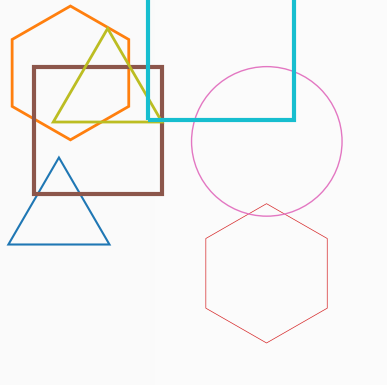[{"shape": "triangle", "thickness": 1.5, "radius": 0.75, "center": [0.152, 0.44]}, {"shape": "hexagon", "thickness": 2, "radius": 0.87, "center": [0.182, 0.811]}, {"shape": "hexagon", "thickness": 0.5, "radius": 0.9, "center": [0.688, 0.29]}, {"shape": "square", "thickness": 3, "radius": 0.83, "center": [0.252, 0.661]}, {"shape": "circle", "thickness": 1, "radius": 0.97, "center": [0.689, 0.633]}, {"shape": "triangle", "thickness": 2, "radius": 0.81, "center": [0.278, 0.764]}, {"shape": "square", "thickness": 3, "radius": 0.94, "center": [0.57, 0.876]}]